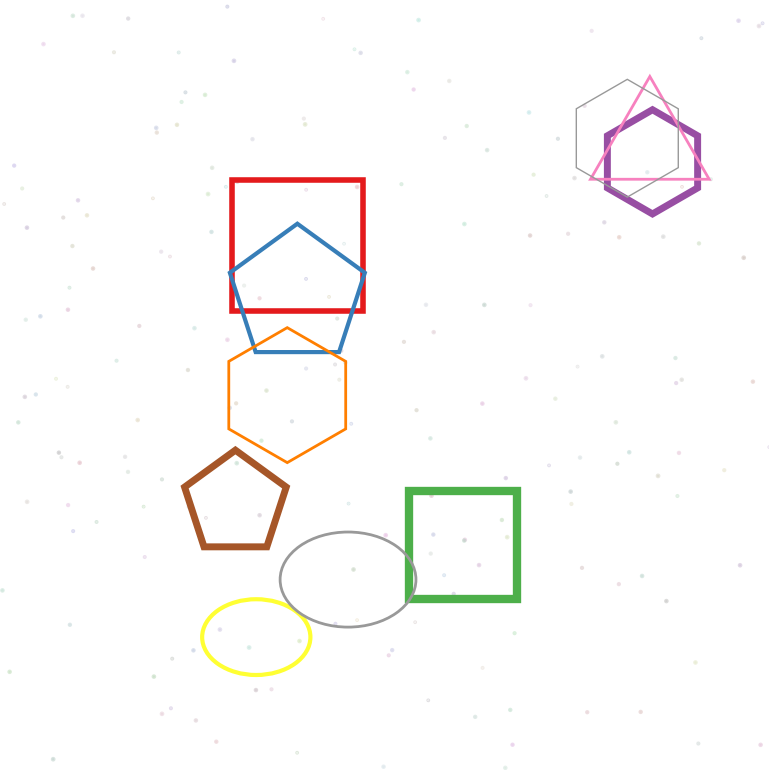[{"shape": "square", "thickness": 2, "radius": 0.43, "center": [0.386, 0.682]}, {"shape": "pentagon", "thickness": 1.5, "radius": 0.46, "center": [0.386, 0.617]}, {"shape": "square", "thickness": 3, "radius": 0.35, "center": [0.601, 0.292]}, {"shape": "hexagon", "thickness": 2.5, "radius": 0.34, "center": [0.847, 0.79]}, {"shape": "hexagon", "thickness": 1, "radius": 0.44, "center": [0.373, 0.487]}, {"shape": "oval", "thickness": 1.5, "radius": 0.35, "center": [0.333, 0.173]}, {"shape": "pentagon", "thickness": 2.5, "radius": 0.35, "center": [0.306, 0.346]}, {"shape": "triangle", "thickness": 1, "radius": 0.44, "center": [0.844, 0.812]}, {"shape": "hexagon", "thickness": 0.5, "radius": 0.38, "center": [0.815, 0.82]}, {"shape": "oval", "thickness": 1, "radius": 0.44, "center": [0.452, 0.247]}]